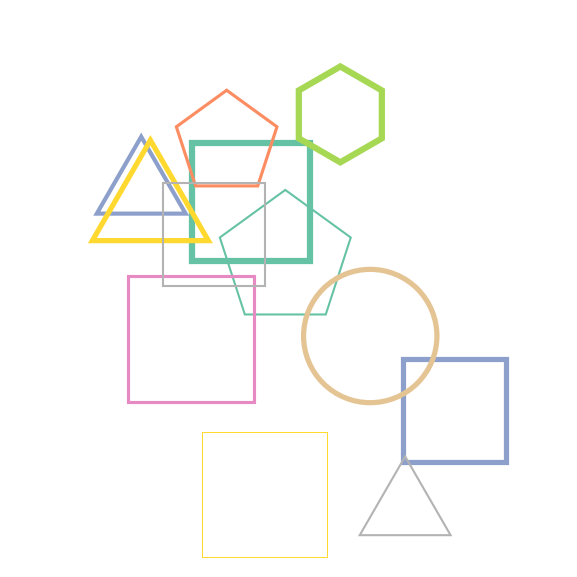[{"shape": "pentagon", "thickness": 1, "radius": 0.6, "center": [0.494, 0.551]}, {"shape": "square", "thickness": 3, "radius": 0.51, "center": [0.435, 0.649]}, {"shape": "pentagon", "thickness": 1.5, "radius": 0.46, "center": [0.392, 0.751]}, {"shape": "triangle", "thickness": 2, "radius": 0.44, "center": [0.245, 0.674]}, {"shape": "square", "thickness": 2.5, "radius": 0.44, "center": [0.787, 0.288]}, {"shape": "square", "thickness": 1.5, "radius": 0.54, "center": [0.331, 0.413]}, {"shape": "hexagon", "thickness": 3, "radius": 0.41, "center": [0.589, 0.801]}, {"shape": "triangle", "thickness": 2.5, "radius": 0.58, "center": [0.26, 0.64]}, {"shape": "square", "thickness": 0.5, "radius": 0.54, "center": [0.458, 0.142]}, {"shape": "circle", "thickness": 2.5, "radius": 0.58, "center": [0.641, 0.417]}, {"shape": "square", "thickness": 1, "radius": 0.44, "center": [0.37, 0.593]}, {"shape": "triangle", "thickness": 1, "radius": 0.45, "center": [0.702, 0.118]}]